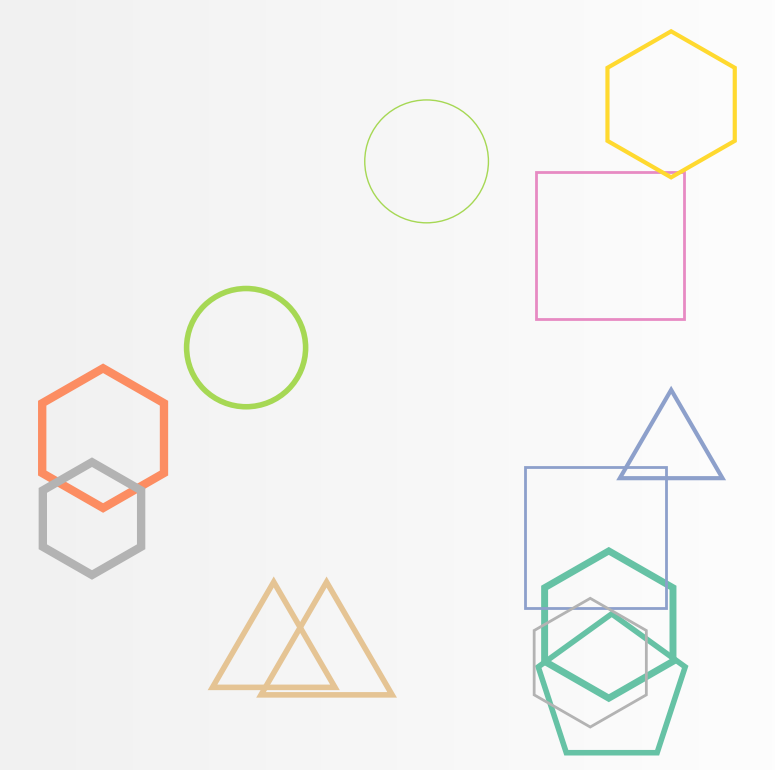[{"shape": "pentagon", "thickness": 2, "radius": 0.5, "center": [0.789, 0.103]}, {"shape": "hexagon", "thickness": 2.5, "radius": 0.48, "center": [0.786, 0.189]}, {"shape": "hexagon", "thickness": 3, "radius": 0.45, "center": [0.133, 0.431]}, {"shape": "square", "thickness": 1, "radius": 0.46, "center": [0.768, 0.302]}, {"shape": "triangle", "thickness": 1.5, "radius": 0.38, "center": [0.866, 0.417]}, {"shape": "square", "thickness": 1, "radius": 0.48, "center": [0.787, 0.681]}, {"shape": "circle", "thickness": 0.5, "radius": 0.4, "center": [0.55, 0.79]}, {"shape": "circle", "thickness": 2, "radius": 0.38, "center": [0.318, 0.549]}, {"shape": "hexagon", "thickness": 1.5, "radius": 0.47, "center": [0.866, 0.865]}, {"shape": "triangle", "thickness": 2, "radius": 0.46, "center": [0.353, 0.153]}, {"shape": "triangle", "thickness": 2, "radius": 0.49, "center": [0.421, 0.146]}, {"shape": "hexagon", "thickness": 3, "radius": 0.37, "center": [0.119, 0.327]}, {"shape": "hexagon", "thickness": 1, "radius": 0.42, "center": [0.762, 0.139]}]